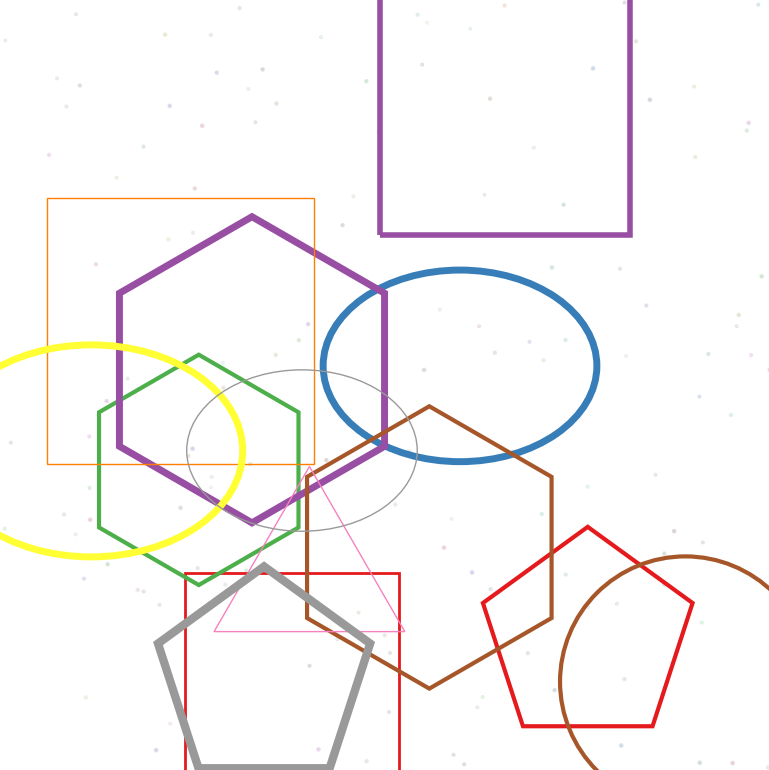[{"shape": "pentagon", "thickness": 1.5, "radius": 0.72, "center": [0.763, 0.173]}, {"shape": "square", "thickness": 1, "radius": 0.7, "center": [0.379, 0.117]}, {"shape": "oval", "thickness": 2.5, "radius": 0.89, "center": [0.597, 0.525]}, {"shape": "hexagon", "thickness": 1.5, "radius": 0.75, "center": [0.258, 0.39]}, {"shape": "hexagon", "thickness": 2.5, "radius": 0.99, "center": [0.327, 0.52]}, {"shape": "square", "thickness": 2, "radius": 0.81, "center": [0.656, 0.856]}, {"shape": "square", "thickness": 0.5, "radius": 0.87, "center": [0.235, 0.57]}, {"shape": "oval", "thickness": 2.5, "radius": 0.98, "center": [0.119, 0.414]}, {"shape": "hexagon", "thickness": 1.5, "radius": 0.92, "center": [0.558, 0.289]}, {"shape": "circle", "thickness": 1.5, "radius": 0.81, "center": [0.89, 0.115]}, {"shape": "triangle", "thickness": 0.5, "radius": 0.72, "center": [0.402, 0.251]}, {"shape": "pentagon", "thickness": 3, "radius": 0.72, "center": [0.343, 0.119]}, {"shape": "oval", "thickness": 0.5, "radius": 0.75, "center": [0.392, 0.415]}]